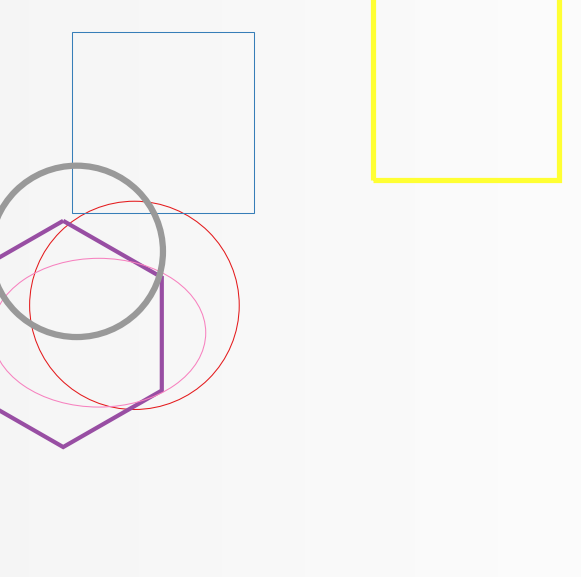[{"shape": "circle", "thickness": 0.5, "radius": 0.9, "center": [0.231, 0.47]}, {"shape": "square", "thickness": 0.5, "radius": 0.78, "center": [0.28, 0.787]}, {"shape": "hexagon", "thickness": 2, "radius": 0.98, "center": [0.109, 0.421]}, {"shape": "square", "thickness": 2.5, "radius": 0.8, "center": [0.801, 0.847]}, {"shape": "oval", "thickness": 0.5, "radius": 0.92, "center": [0.17, 0.423]}, {"shape": "circle", "thickness": 3, "radius": 0.74, "center": [0.132, 0.564]}]